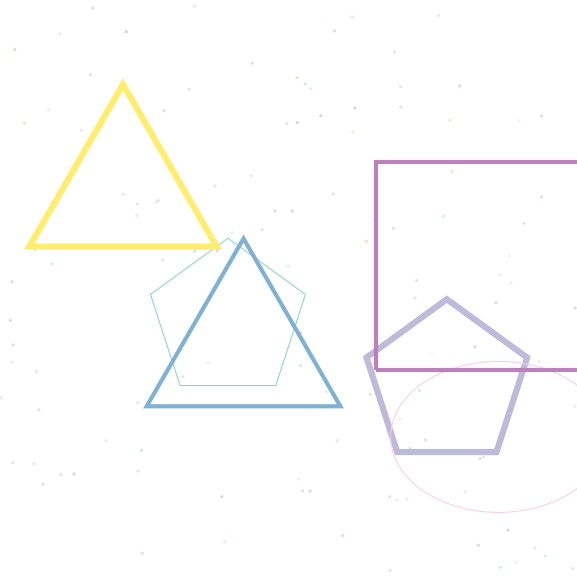[{"shape": "pentagon", "thickness": 0.5, "radius": 0.71, "center": [0.395, 0.446]}, {"shape": "pentagon", "thickness": 3, "radius": 0.73, "center": [0.774, 0.335]}, {"shape": "triangle", "thickness": 2, "radius": 0.97, "center": [0.422, 0.392]}, {"shape": "oval", "thickness": 0.5, "radius": 0.93, "center": [0.863, 0.243]}, {"shape": "square", "thickness": 2, "radius": 0.9, "center": [0.832, 0.539]}, {"shape": "triangle", "thickness": 3, "radius": 0.94, "center": [0.213, 0.666]}]